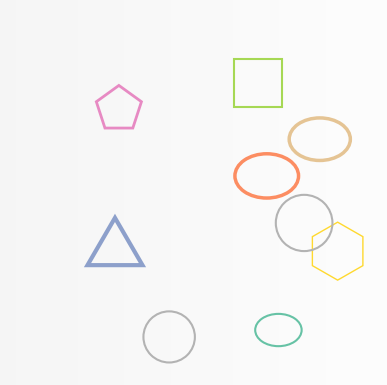[{"shape": "oval", "thickness": 1.5, "radius": 0.3, "center": [0.719, 0.143]}, {"shape": "oval", "thickness": 2.5, "radius": 0.41, "center": [0.688, 0.543]}, {"shape": "triangle", "thickness": 3, "radius": 0.41, "center": [0.297, 0.352]}, {"shape": "pentagon", "thickness": 2, "radius": 0.31, "center": [0.307, 0.717]}, {"shape": "square", "thickness": 1.5, "radius": 0.31, "center": [0.666, 0.785]}, {"shape": "hexagon", "thickness": 1, "radius": 0.38, "center": [0.871, 0.348]}, {"shape": "oval", "thickness": 2.5, "radius": 0.39, "center": [0.825, 0.638]}, {"shape": "circle", "thickness": 1.5, "radius": 0.37, "center": [0.785, 0.421]}, {"shape": "circle", "thickness": 1.5, "radius": 0.33, "center": [0.437, 0.125]}]